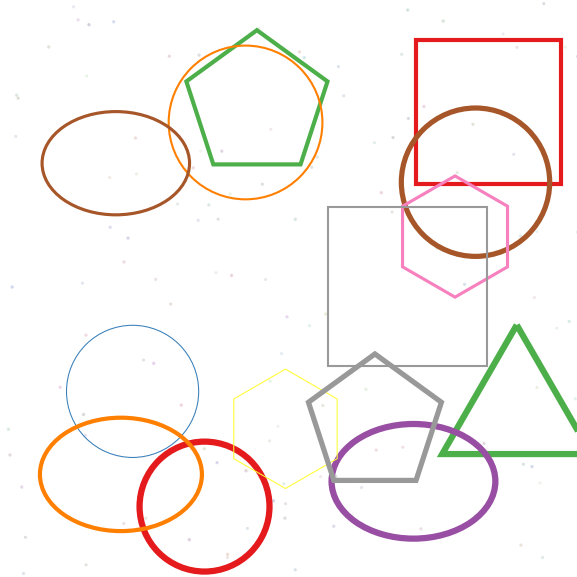[{"shape": "circle", "thickness": 3, "radius": 0.56, "center": [0.354, 0.122]}, {"shape": "square", "thickness": 2, "radius": 0.62, "center": [0.846, 0.806]}, {"shape": "circle", "thickness": 0.5, "radius": 0.57, "center": [0.23, 0.321]}, {"shape": "pentagon", "thickness": 2, "radius": 0.64, "center": [0.445, 0.818]}, {"shape": "triangle", "thickness": 3, "radius": 0.75, "center": [0.895, 0.287]}, {"shape": "oval", "thickness": 3, "radius": 0.71, "center": [0.716, 0.166]}, {"shape": "oval", "thickness": 2, "radius": 0.7, "center": [0.209, 0.178]}, {"shape": "circle", "thickness": 1, "radius": 0.67, "center": [0.425, 0.787]}, {"shape": "hexagon", "thickness": 0.5, "radius": 0.52, "center": [0.494, 0.257]}, {"shape": "oval", "thickness": 1.5, "radius": 0.64, "center": [0.201, 0.717]}, {"shape": "circle", "thickness": 2.5, "radius": 0.64, "center": [0.823, 0.684]}, {"shape": "hexagon", "thickness": 1.5, "radius": 0.52, "center": [0.788, 0.59]}, {"shape": "pentagon", "thickness": 2.5, "radius": 0.61, "center": [0.649, 0.265]}, {"shape": "square", "thickness": 1, "radius": 0.69, "center": [0.706, 0.502]}]